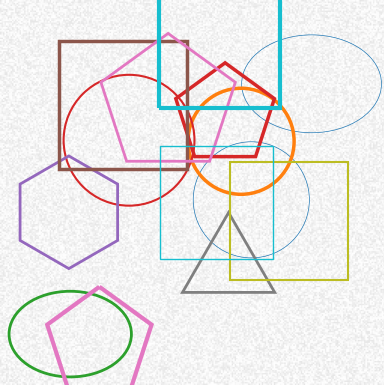[{"shape": "oval", "thickness": 0.5, "radius": 0.91, "center": [0.809, 0.782]}, {"shape": "circle", "thickness": 0.5, "radius": 0.75, "center": [0.653, 0.481]}, {"shape": "circle", "thickness": 2.5, "radius": 0.69, "center": [0.626, 0.633]}, {"shape": "oval", "thickness": 2, "radius": 0.79, "center": [0.182, 0.132]}, {"shape": "pentagon", "thickness": 2.5, "radius": 0.67, "center": [0.585, 0.702]}, {"shape": "circle", "thickness": 1.5, "radius": 0.85, "center": [0.335, 0.636]}, {"shape": "hexagon", "thickness": 2, "radius": 0.73, "center": [0.179, 0.449]}, {"shape": "square", "thickness": 2.5, "radius": 0.83, "center": [0.319, 0.728]}, {"shape": "pentagon", "thickness": 3, "radius": 0.71, "center": [0.258, 0.113]}, {"shape": "pentagon", "thickness": 2, "radius": 0.92, "center": [0.437, 0.73]}, {"shape": "triangle", "thickness": 2, "radius": 0.69, "center": [0.594, 0.31]}, {"shape": "square", "thickness": 1.5, "radius": 0.77, "center": [0.75, 0.426]}, {"shape": "square", "thickness": 3, "radius": 0.78, "center": [0.571, 0.877]}, {"shape": "square", "thickness": 1, "radius": 0.73, "center": [0.563, 0.473]}]